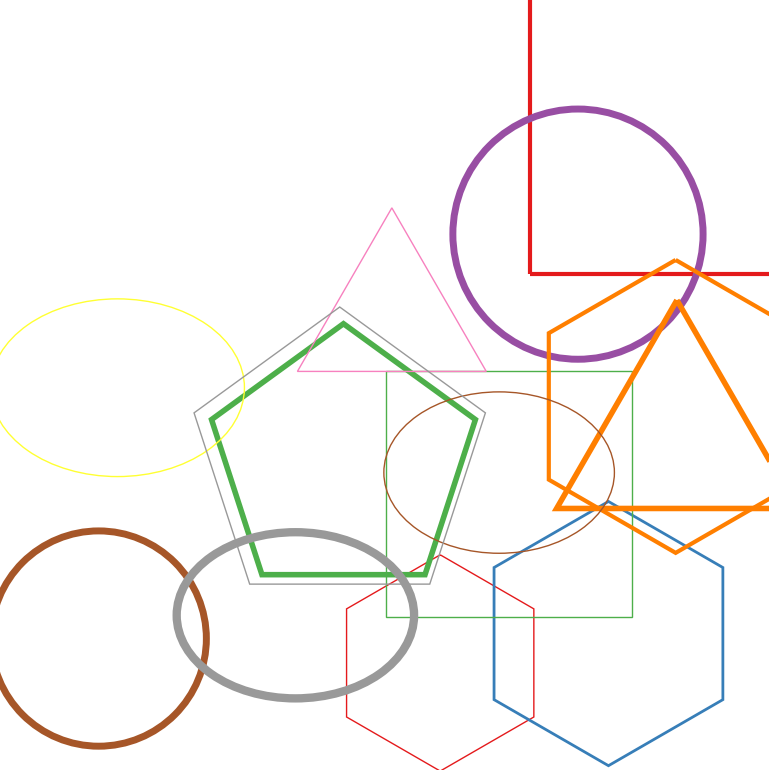[{"shape": "hexagon", "thickness": 0.5, "radius": 0.7, "center": [0.572, 0.139]}, {"shape": "square", "thickness": 1.5, "radius": 0.91, "center": [0.87, 0.826]}, {"shape": "hexagon", "thickness": 1, "radius": 0.86, "center": [0.79, 0.177]}, {"shape": "pentagon", "thickness": 2, "radius": 0.9, "center": [0.446, 0.399]}, {"shape": "square", "thickness": 0.5, "radius": 0.8, "center": [0.661, 0.358]}, {"shape": "circle", "thickness": 2.5, "radius": 0.81, "center": [0.751, 0.696]}, {"shape": "hexagon", "thickness": 1.5, "radius": 0.95, "center": [0.877, 0.472]}, {"shape": "triangle", "thickness": 2, "radius": 0.9, "center": [0.879, 0.43]}, {"shape": "oval", "thickness": 0.5, "radius": 0.82, "center": [0.153, 0.496]}, {"shape": "oval", "thickness": 0.5, "radius": 0.75, "center": [0.648, 0.386]}, {"shape": "circle", "thickness": 2.5, "radius": 0.7, "center": [0.128, 0.171]}, {"shape": "triangle", "thickness": 0.5, "radius": 0.71, "center": [0.509, 0.588]}, {"shape": "pentagon", "thickness": 0.5, "radius": 0.99, "center": [0.441, 0.402]}, {"shape": "oval", "thickness": 3, "radius": 0.77, "center": [0.384, 0.201]}]